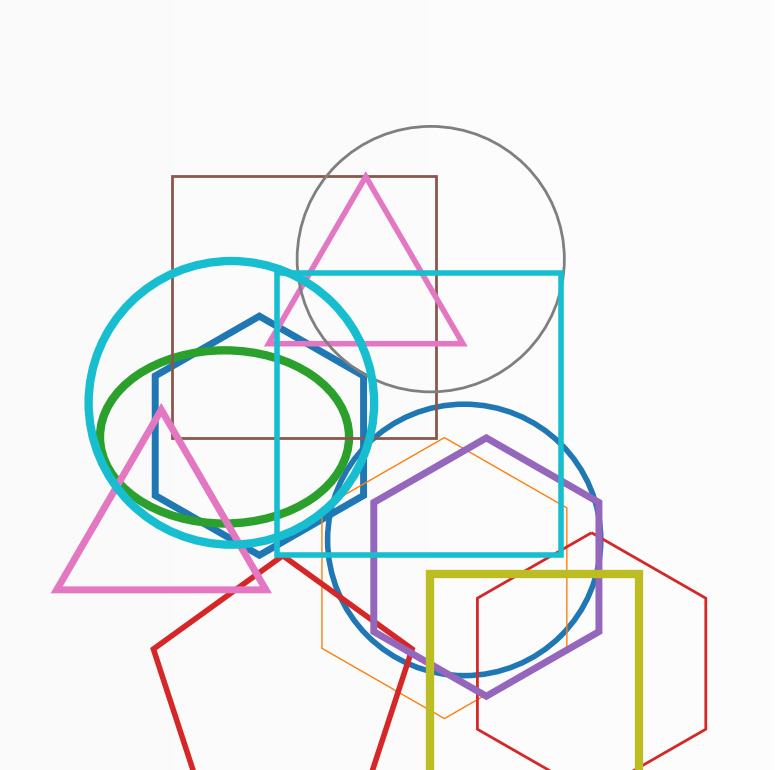[{"shape": "hexagon", "thickness": 2.5, "radius": 0.78, "center": [0.335, 0.434]}, {"shape": "circle", "thickness": 2, "radius": 0.88, "center": [0.599, 0.299]}, {"shape": "hexagon", "thickness": 0.5, "radius": 0.91, "center": [0.573, 0.249]}, {"shape": "oval", "thickness": 3, "radius": 0.8, "center": [0.29, 0.433]}, {"shape": "pentagon", "thickness": 2, "radius": 0.88, "center": [0.365, 0.103]}, {"shape": "hexagon", "thickness": 1, "radius": 0.85, "center": [0.763, 0.138]}, {"shape": "hexagon", "thickness": 2.5, "radius": 0.84, "center": [0.628, 0.264]}, {"shape": "square", "thickness": 1, "radius": 0.85, "center": [0.392, 0.601]}, {"shape": "triangle", "thickness": 2.5, "radius": 0.78, "center": [0.208, 0.312]}, {"shape": "triangle", "thickness": 2, "radius": 0.72, "center": [0.472, 0.626]}, {"shape": "circle", "thickness": 1, "radius": 0.86, "center": [0.556, 0.663]}, {"shape": "square", "thickness": 3, "radius": 0.67, "center": [0.69, 0.12]}, {"shape": "circle", "thickness": 3, "radius": 0.92, "center": [0.299, 0.477]}, {"shape": "square", "thickness": 2, "radius": 0.92, "center": [0.54, 0.462]}]